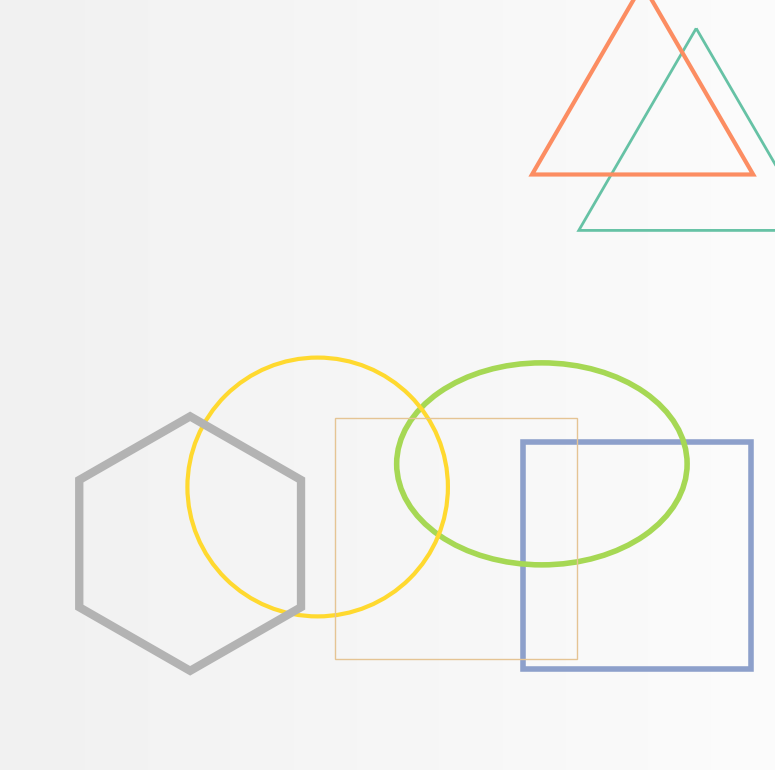[{"shape": "triangle", "thickness": 1, "radius": 0.87, "center": [0.898, 0.788]}, {"shape": "triangle", "thickness": 1.5, "radius": 0.82, "center": [0.829, 0.856]}, {"shape": "square", "thickness": 2, "radius": 0.74, "center": [0.822, 0.278]}, {"shape": "oval", "thickness": 2, "radius": 0.94, "center": [0.699, 0.398]}, {"shape": "circle", "thickness": 1.5, "radius": 0.84, "center": [0.41, 0.368]}, {"shape": "square", "thickness": 0.5, "radius": 0.78, "center": [0.588, 0.301]}, {"shape": "hexagon", "thickness": 3, "radius": 0.83, "center": [0.245, 0.294]}]